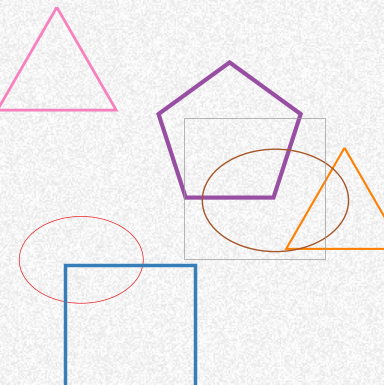[{"shape": "oval", "thickness": 0.5, "radius": 0.81, "center": [0.211, 0.325]}, {"shape": "square", "thickness": 2.5, "radius": 0.84, "center": [0.337, 0.144]}, {"shape": "pentagon", "thickness": 3, "radius": 0.97, "center": [0.596, 0.644]}, {"shape": "triangle", "thickness": 1.5, "radius": 0.88, "center": [0.895, 0.441]}, {"shape": "oval", "thickness": 1, "radius": 0.95, "center": [0.715, 0.479]}, {"shape": "triangle", "thickness": 2, "radius": 0.89, "center": [0.148, 0.803]}, {"shape": "square", "thickness": 0.5, "radius": 0.91, "center": [0.661, 0.51]}]